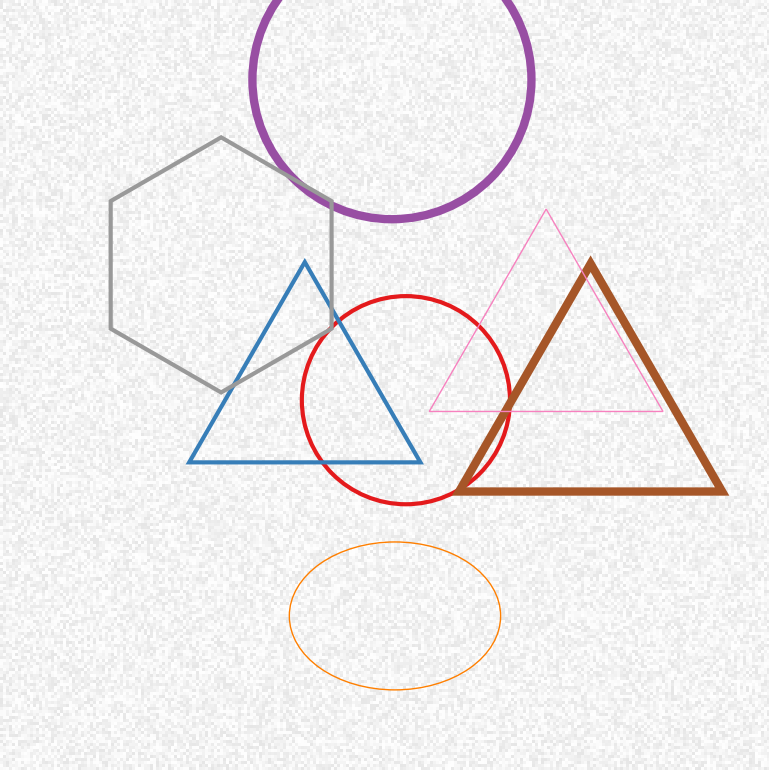[{"shape": "circle", "thickness": 1.5, "radius": 0.68, "center": [0.527, 0.48]}, {"shape": "triangle", "thickness": 1.5, "radius": 0.87, "center": [0.396, 0.486]}, {"shape": "circle", "thickness": 3, "radius": 0.91, "center": [0.509, 0.896]}, {"shape": "oval", "thickness": 0.5, "radius": 0.69, "center": [0.513, 0.2]}, {"shape": "triangle", "thickness": 3, "radius": 0.99, "center": [0.767, 0.46]}, {"shape": "triangle", "thickness": 0.5, "radius": 0.88, "center": [0.709, 0.553]}, {"shape": "hexagon", "thickness": 1.5, "radius": 0.83, "center": [0.287, 0.656]}]